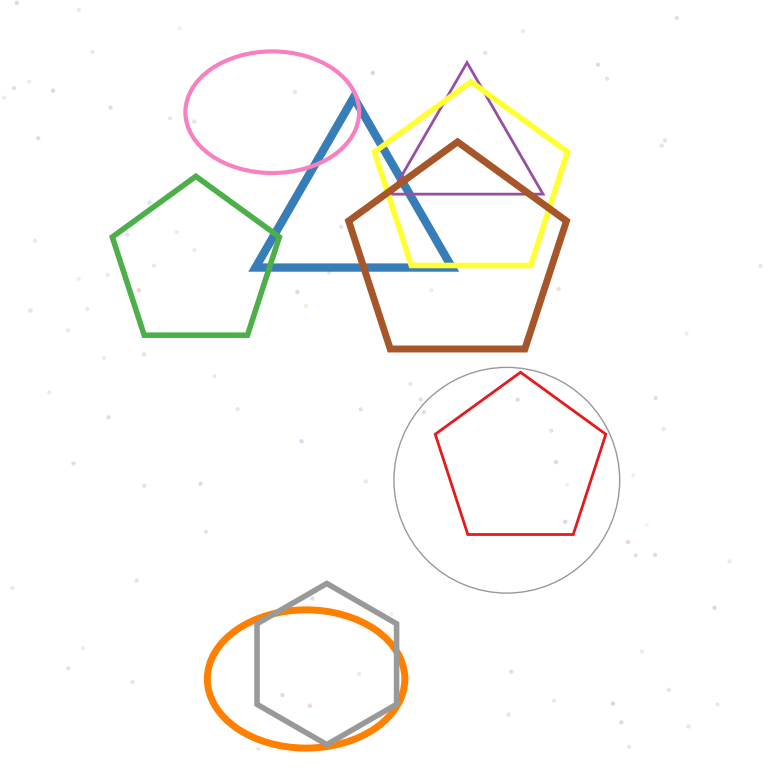[{"shape": "pentagon", "thickness": 1, "radius": 0.58, "center": [0.676, 0.4]}, {"shape": "triangle", "thickness": 3, "radius": 0.74, "center": [0.459, 0.726]}, {"shape": "pentagon", "thickness": 2, "radius": 0.57, "center": [0.254, 0.657]}, {"shape": "triangle", "thickness": 1, "radius": 0.57, "center": [0.607, 0.805]}, {"shape": "oval", "thickness": 2.5, "radius": 0.64, "center": [0.398, 0.118]}, {"shape": "pentagon", "thickness": 2, "radius": 0.66, "center": [0.612, 0.762]}, {"shape": "pentagon", "thickness": 2.5, "radius": 0.74, "center": [0.594, 0.667]}, {"shape": "oval", "thickness": 1.5, "radius": 0.56, "center": [0.354, 0.854]}, {"shape": "hexagon", "thickness": 2, "radius": 0.52, "center": [0.424, 0.138]}, {"shape": "circle", "thickness": 0.5, "radius": 0.73, "center": [0.658, 0.376]}]